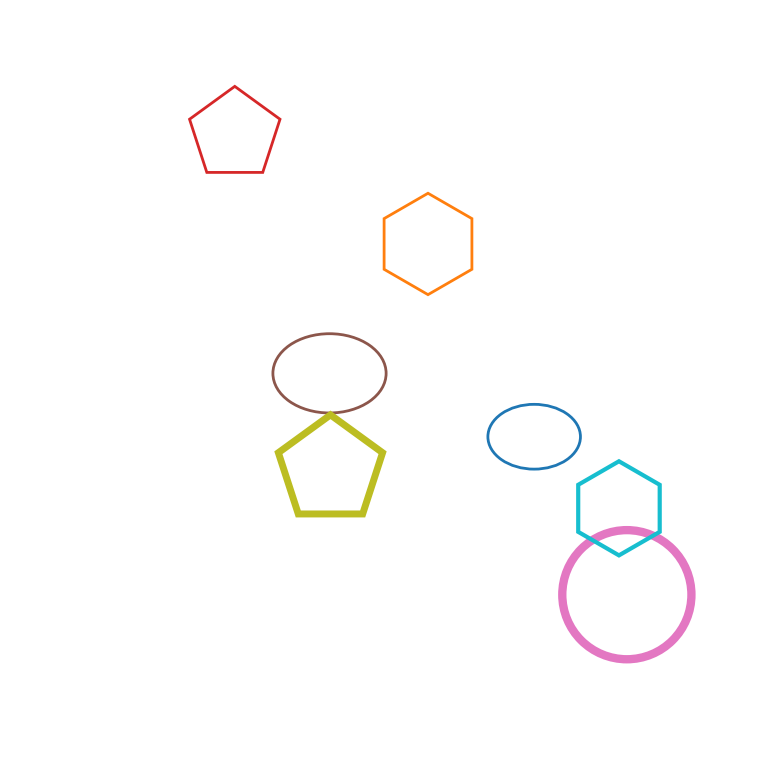[{"shape": "oval", "thickness": 1, "radius": 0.3, "center": [0.694, 0.433]}, {"shape": "hexagon", "thickness": 1, "radius": 0.33, "center": [0.556, 0.683]}, {"shape": "pentagon", "thickness": 1, "radius": 0.31, "center": [0.305, 0.826]}, {"shape": "oval", "thickness": 1, "radius": 0.37, "center": [0.428, 0.515]}, {"shape": "circle", "thickness": 3, "radius": 0.42, "center": [0.814, 0.228]}, {"shape": "pentagon", "thickness": 2.5, "radius": 0.36, "center": [0.429, 0.39]}, {"shape": "hexagon", "thickness": 1.5, "radius": 0.31, "center": [0.804, 0.34]}]